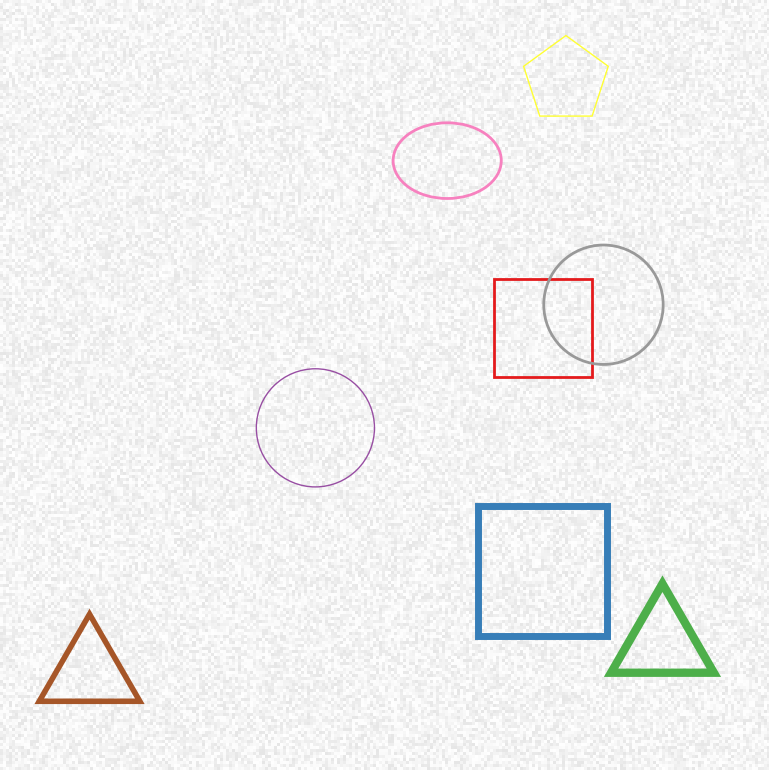[{"shape": "square", "thickness": 1, "radius": 0.32, "center": [0.705, 0.574]}, {"shape": "square", "thickness": 2.5, "radius": 0.42, "center": [0.705, 0.258]}, {"shape": "triangle", "thickness": 3, "radius": 0.39, "center": [0.86, 0.165]}, {"shape": "circle", "thickness": 0.5, "radius": 0.38, "center": [0.41, 0.444]}, {"shape": "pentagon", "thickness": 0.5, "radius": 0.29, "center": [0.735, 0.896]}, {"shape": "triangle", "thickness": 2, "radius": 0.38, "center": [0.116, 0.127]}, {"shape": "oval", "thickness": 1, "radius": 0.35, "center": [0.581, 0.791]}, {"shape": "circle", "thickness": 1, "radius": 0.39, "center": [0.784, 0.604]}]